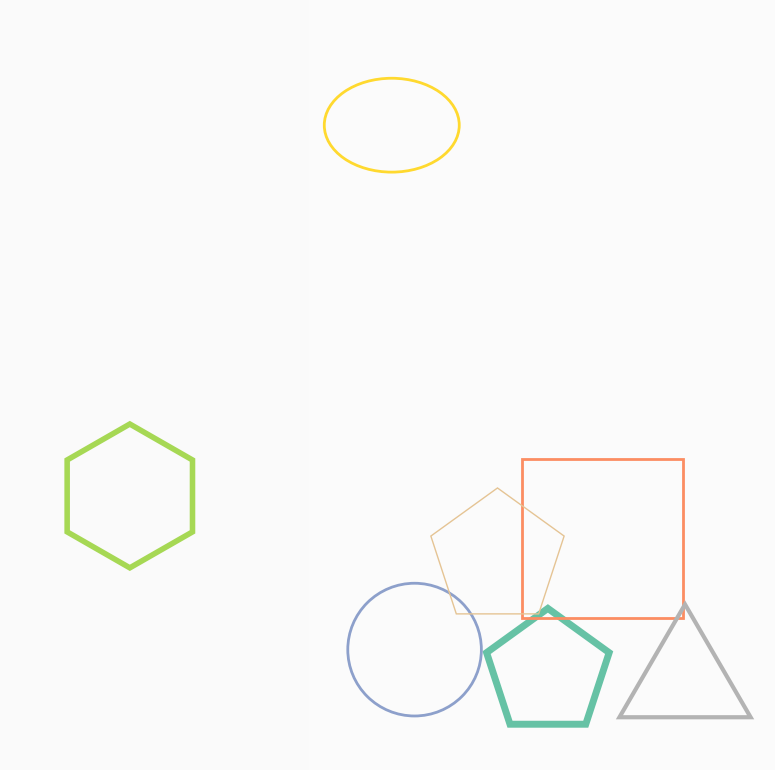[{"shape": "pentagon", "thickness": 2.5, "radius": 0.42, "center": [0.707, 0.127]}, {"shape": "square", "thickness": 1, "radius": 0.52, "center": [0.778, 0.301]}, {"shape": "circle", "thickness": 1, "radius": 0.43, "center": [0.535, 0.156]}, {"shape": "hexagon", "thickness": 2, "radius": 0.47, "center": [0.168, 0.356]}, {"shape": "oval", "thickness": 1, "radius": 0.44, "center": [0.506, 0.837]}, {"shape": "pentagon", "thickness": 0.5, "radius": 0.45, "center": [0.642, 0.276]}, {"shape": "triangle", "thickness": 1.5, "radius": 0.49, "center": [0.884, 0.117]}]